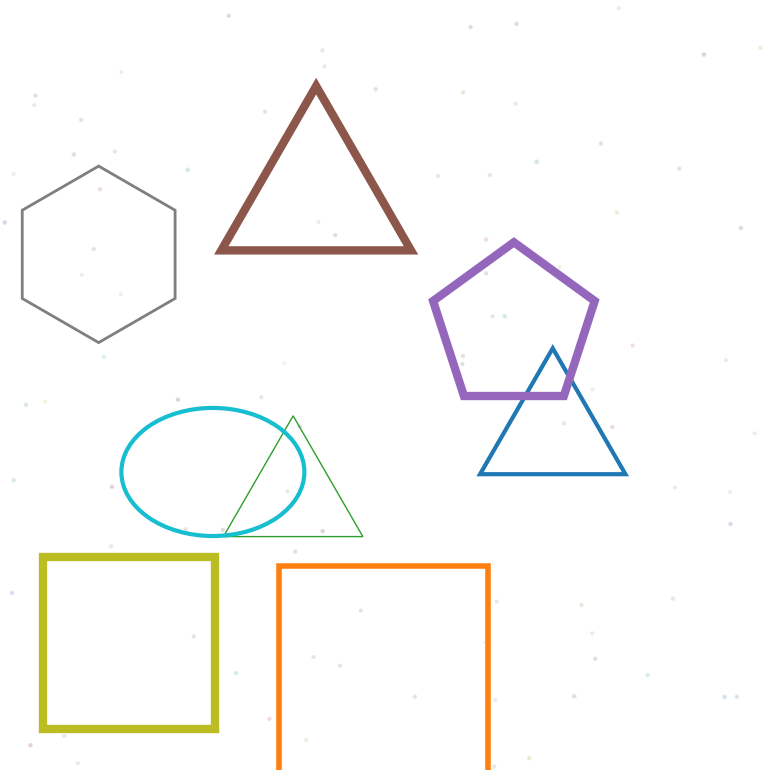[{"shape": "triangle", "thickness": 1.5, "radius": 0.55, "center": [0.718, 0.439]}, {"shape": "square", "thickness": 2, "radius": 0.68, "center": [0.498, 0.13]}, {"shape": "triangle", "thickness": 0.5, "radius": 0.52, "center": [0.381, 0.355]}, {"shape": "pentagon", "thickness": 3, "radius": 0.55, "center": [0.667, 0.575]}, {"shape": "triangle", "thickness": 3, "radius": 0.71, "center": [0.411, 0.746]}, {"shape": "hexagon", "thickness": 1, "radius": 0.57, "center": [0.128, 0.67]}, {"shape": "square", "thickness": 3, "radius": 0.56, "center": [0.168, 0.165]}, {"shape": "oval", "thickness": 1.5, "radius": 0.59, "center": [0.276, 0.387]}]